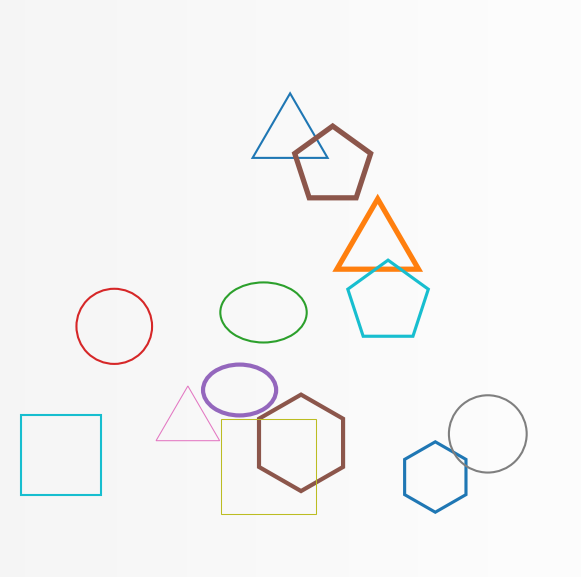[{"shape": "hexagon", "thickness": 1.5, "radius": 0.3, "center": [0.749, 0.173]}, {"shape": "triangle", "thickness": 1, "radius": 0.37, "center": [0.499, 0.763]}, {"shape": "triangle", "thickness": 2.5, "radius": 0.41, "center": [0.65, 0.574]}, {"shape": "oval", "thickness": 1, "radius": 0.37, "center": [0.453, 0.458]}, {"shape": "circle", "thickness": 1, "radius": 0.33, "center": [0.197, 0.434]}, {"shape": "oval", "thickness": 2, "radius": 0.31, "center": [0.412, 0.324]}, {"shape": "pentagon", "thickness": 2.5, "radius": 0.34, "center": [0.572, 0.712]}, {"shape": "hexagon", "thickness": 2, "radius": 0.42, "center": [0.518, 0.232]}, {"shape": "triangle", "thickness": 0.5, "radius": 0.32, "center": [0.323, 0.268]}, {"shape": "circle", "thickness": 1, "radius": 0.33, "center": [0.839, 0.248]}, {"shape": "square", "thickness": 0.5, "radius": 0.41, "center": [0.462, 0.191]}, {"shape": "square", "thickness": 1, "radius": 0.34, "center": [0.105, 0.211]}, {"shape": "pentagon", "thickness": 1.5, "radius": 0.36, "center": [0.668, 0.476]}]